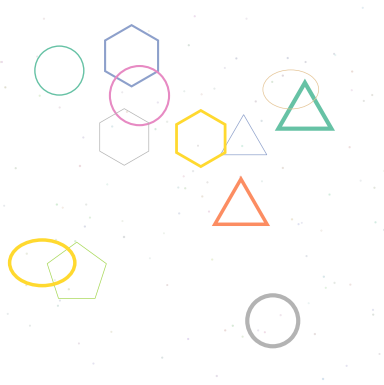[{"shape": "circle", "thickness": 1, "radius": 0.32, "center": [0.154, 0.817]}, {"shape": "triangle", "thickness": 3, "radius": 0.4, "center": [0.792, 0.706]}, {"shape": "triangle", "thickness": 2.5, "radius": 0.39, "center": [0.626, 0.457]}, {"shape": "triangle", "thickness": 0.5, "radius": 0.35, "center": [0.633, 0.633]}, {"shape": "hexagon", "thickness": 1.5, "radius": 0.4, "center": [0.342, 0.855]}, {"shape": "circle", "thickness": 1.5, "radius": 0.38, "center": [0.362, 0.752]}, {"shape": "pentagon", "thickness": 0.5, "radius": 0.4, "center": [0.199, 0.29]}, {"shape": "oval", "thickness": 2.5, "radius": 0.42, "center": [0.11, 0.317]}, {"shape": "hexagon", "thickness": 2, "radius": 0.36, "center": [0.522, 0.64]}, {"shape": "oval", "thickness": 0.5, "radius": 0.36, "center": [0.755, 0.768]}, {"shape": "circle", "thickness": 3, "radius": 0.33, "center": [0.708, 0.167]}, {"shape": "hexagon", "thickness": 0.5, "radius": 0.37, "center": [0.323, 0.644]}]